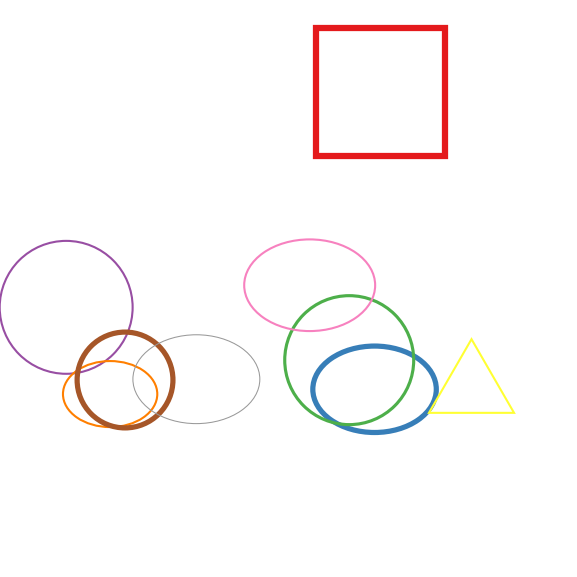[{"shape": "square", "thickness": 3, "radius": 0.56, "center": [0.659, 0.84]}, {"shape": "oval", "thickness": 2.5, "radius": 0.53, "center": [0.649, 0.325]}, {"shape": "circle", "thickness": 1.5, "radius": 0.56, "center": [0.605, 0.375]}, {"shape": "circle", "thickness": 1, "radius": 0.58, "center": [0.115, 0.467]}, {"shape": "oval", "thickness": 1, "radius": 0.41, "center": [0.191, 0.317]}, {"shape": "triangle", "thickness": 1, "radius": 0.43, "center": [0.816, 0.327]}, {"shape": "circle", "thickness": 2.5, "radius": 0.41, "center": [0.217, 0.341]}, {"shape": "oval", "thickness": 1, "radius": 0.57, "center": [0.536, 0.505]}, {"shape": "oval", "thickness": 0.5, "radius": 0.55, "center": [0.34, 0.343]}]